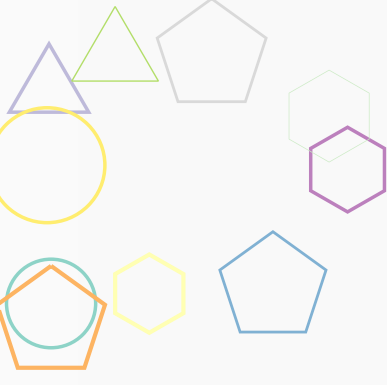[{"shape": "circle", "thickness": 2.5, "radius": 0.58, "center": [0.132, 0.212]}, {"shape": "hexagon", "thickness": 3, "radius": 0.51, "center": [0.385, 0.237]}, {"shape": "triangle", "thickness": 2.5, "radius": 0.59, "center": [0.127, 0.768]}, {"shape": "pentagon", "thickness": 2, "radius": 0.72, "center": [0.704, 0.254]}, {"shape": "pentagon", "thickness": 3, "radius": 0.73, "center": [0.132, 0.163]}, {"shape": "triangle", "thickness": 1, "radius": 0.65, "center": [0.297, 0.854]}, {"shape": "pentagon", "thickness": 2, "radius": 0.74, "center": [0.546, 0.855]}, {"shape": "hexagon", "thickness": 2.5, "radius": 0.55, "center": [0.897, 0.56]}, {"shape": "hexagon", "thickness": 0.5, "radius": 0.6, "center": [0.849, 0.698]}, {"shape": "circle", "thickness": 2.5, "radius": 0.75, "center": [0.121, 0.571]}]